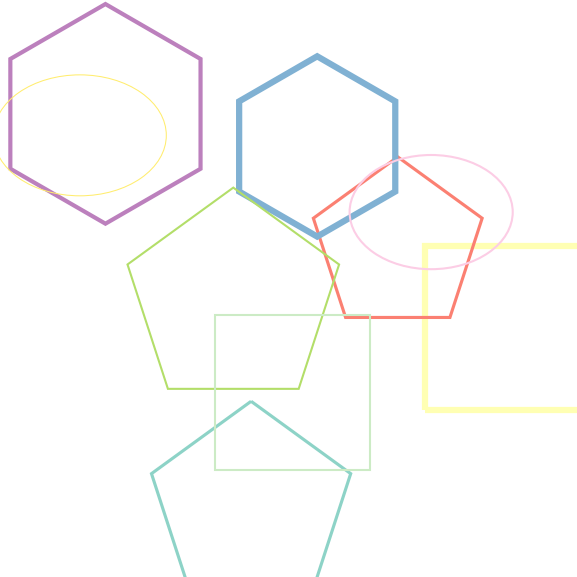[{"shape": "pentagon", "thickness": 1.5, "radius": 0.91, "center": [0.435, 0.123]}, {"shape": "square", "thickness": 3, "radius": 0.71, "center": [0.879, 0.432]}, {"shape": "pentagon", "thickness": 1.5, "radius": 0.77, "center": [0.689, 0.574]}, {"shape": "hexagon", "thickness": 3, "radius": 0.78, "center": [0.549, 0.746]}, {"shape": "pentagon", "thickness": 1, "radius": 0.96, "center": [0.404, 0.482]}, {"shape": "oval", "thickness": 1, "radius": 0.71, "center": [0.747, 0.632]}, {"shape": "hexagon", "thickness": 2, "radius": 0.95, "center": [0.183, 0.802]}, {"shape": "square", "thickness": 1, "radius": 0.67, "center": [0.506, 0.32]}, {"shape": "oval", "thickness": 0.5, "radius": 0.75, "center": [0.138, 0.765]}]